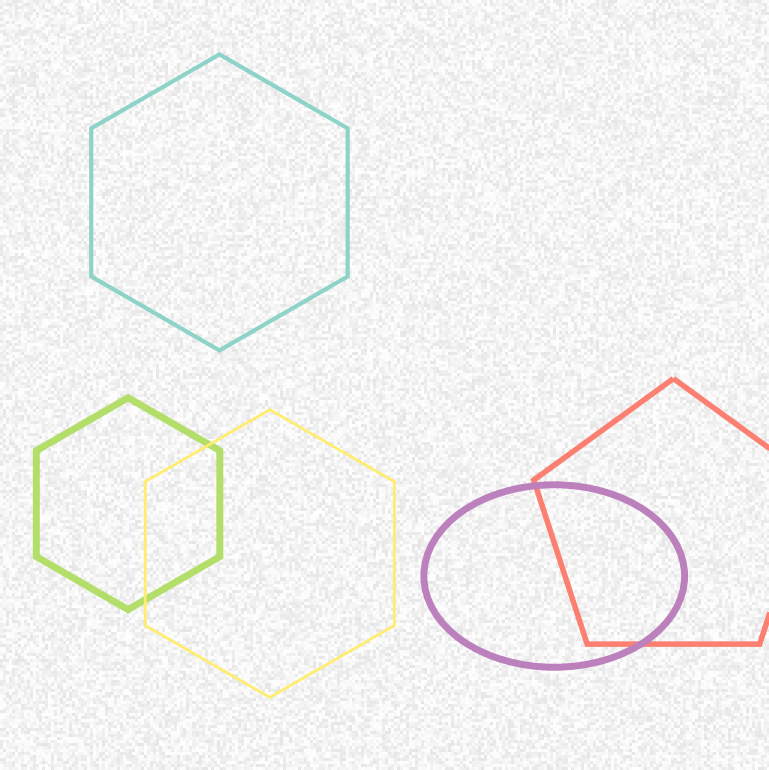[{"shape": "hexagon", "thickness": 1.5, "radius": 0.96, "center": [0.285, 0.737]}, {"shape": "pentagon", "thickness": 2, "radius": 0.95, "center": [0.875, 0.318]}, {"shape": "hexagon", "thickness": 2.5, "radius": 0.69, "center": [0.166, 0.346]}, {"shape": "oval", "thickness": 2.5, "radius": 0.85, "center": [0.72, 0.252]}, {"shape": "hexagon", "thickness": 1, "radius": 0.93, "center": [0.35, 0.281]}]